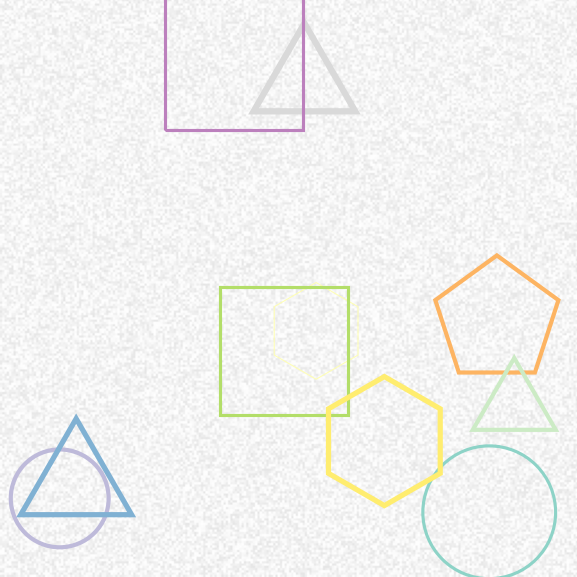[{"shape": "circle", "thickness": 1.5, "radius": 0.57, "center": [0.847, 0.112]}, {"shape": "hexagon", "thickness": 0.5, "radius": 0.42, "center": [0.547, 0.426]}, {"shape": "circle", "thickness": 2, "radius": 0.42, "center": [0.103, 0.136]}, {"shape": "triangle", "thickness": 2.5, "radius": 0.55, "center": [0.132, 0.163]}, {"shape": "pentagon", "thickness": 2, "radius": 0.56, "center": [0.86, 0.445]}, {"shape": "square", "thickness": 1.5, "radius": 0.56, "center": [0.492, 0.392]}, {"shape": "triangle", "thickness": 3, "radius": 0.51, "center": [0.527, 0.857]}, {"shape": "square", "thickness": 1.5, "radius": 0.6, "center": [0.405, 0.894]}, {"shape": "triangle", "thickness": 2, "radius": 0.41, "center": [0.89, 0.296]}, {"shape": "hexagon", "thickness": 2.5, "radius": 0.56, "center": [0.666, 0.235]}]